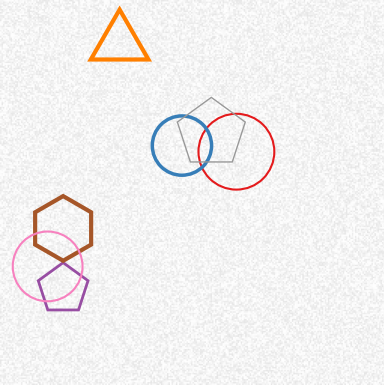[{"shape": "circle", "thickness": 1.5, "radius": 0.49, "center": [0.614, 0.606]}, {"shape": "circle", "thickness": 2.5, "radius": 0.38, "center": [0.473, 0.622]}, {"shape": "pentagon", "thickness": 2, "radius": 0.34, "center": [0.164, 0.25]}, {"shape": "triangle", "thickness": 3, "radius": 0.43, "center": [0.311, 0.889]}, {"shape": "hexagon", "thickness": 3, "radius": 0.42, "center": [0.164, 0.407]}, {"shape": "circle", "thickness": 1.5, "radius": 0.45, "center": [0.124, 0.308]}, {"shape": "pentagon", "thickness": 1, "radius": 0.46, "center": [0.549, 0.654]}]